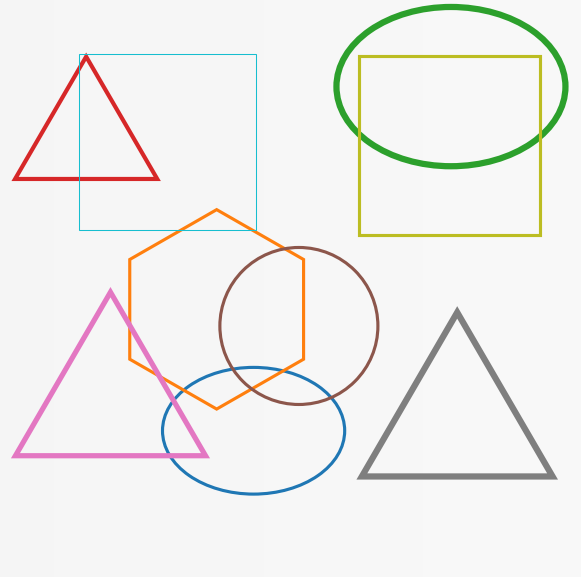[{"shape": "oval", "thickness": 1.5, "radius": 0.78, "center": [0.436, 0.253]}, {"shape": "hexagon", "thickness": 1.5, "radius": 0.86, "center": [0.373, 0.463]}, {"shape": "oval", "thickness": 3, "radius": 0.98, "center": [0.776, 0.849]}, {"shape": "triangle", "thickness": 2, "radius": 0.71, "center": [0.148, 0.76]}, {"shape": "circle", "thickness": 1.5, "radius": 0.68, "center": [0.514, 0.435]}, {"shape": "triangle", "thickness": 2.5, "radius": 0.94, "center": [0.19, 0.304]}, {"shape": "triangle", "thickness": 3, "radius": 0.95, "center": [0.787, 0.269]}, {"shape": "square", "thickness": 1.5, "radius": 0.78, "center": [0.774, 0.747]}, {"shape": "square", "thickness": 0.5, "radius": 0.76, "center": [0.288, 0.753]}]